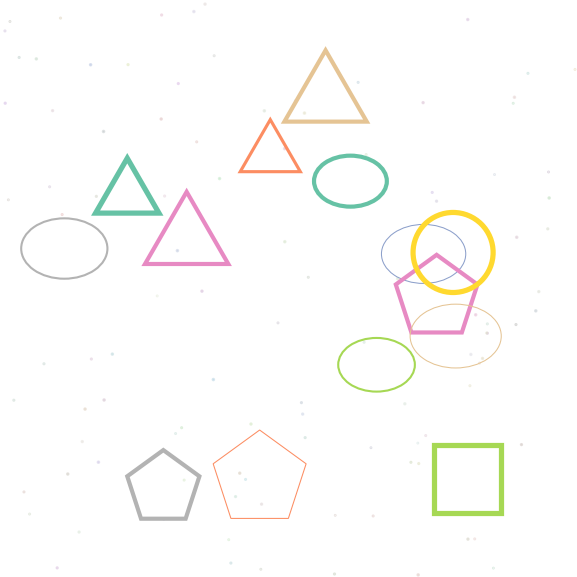[{"shape": "triangle", "thickness": 2.5, "radius": 0.32, "center": [0.22, 0.662]}, {"shape": "oval", "thickness": 2, "radius": 0.32, "center": [0.607, 0.685]}, {"shape": "pentagon", "thickness": 0.5, "radius": 0.42, "center": [0.45, 0.17]}, {"shape": "triangle", "thickness": 1.5, "radius": 0.3, "center": [0.468, 0.732]}, {"shape": "oval", "thickness": 0.5, "radius": 0.36, "center": [0.733, 0.559]}, {"shape": "pentagon", "thickness": 2, "radius": 0.37, "center": [0.756, 0.484]}, {"shape": "triangle", "thickness": 2, "radius": 0.42, "center": [0.323, 0.584]}, {"shape": "square", "thickness": 2.5, "radius": 0.29, "center": [0.81, 0.17]}, {"shape": "oval", "thickness": 1, "radius": 0.33, "center": [0.652, 0.367]}, {"shape": "circle", "thickness": 2.5, "radius": 0.35, "center": [0.785, 0.562]}, {"shape": "triangle", "thickness": 2, "radius": 0.41, "center": [0.564, 0.83]}, {"shape": "oval", "thickness": 0.5, "radius": 0.39, "center": [0.789, 0.417]}, {"shape": "oval", "thickness": 1, "radius": 0.37, "center": [0.111, 0.569]}, {"shape": "pentagon", "thickness": 2, "radius": 0.33, "center": [0.283, 0.154]}]